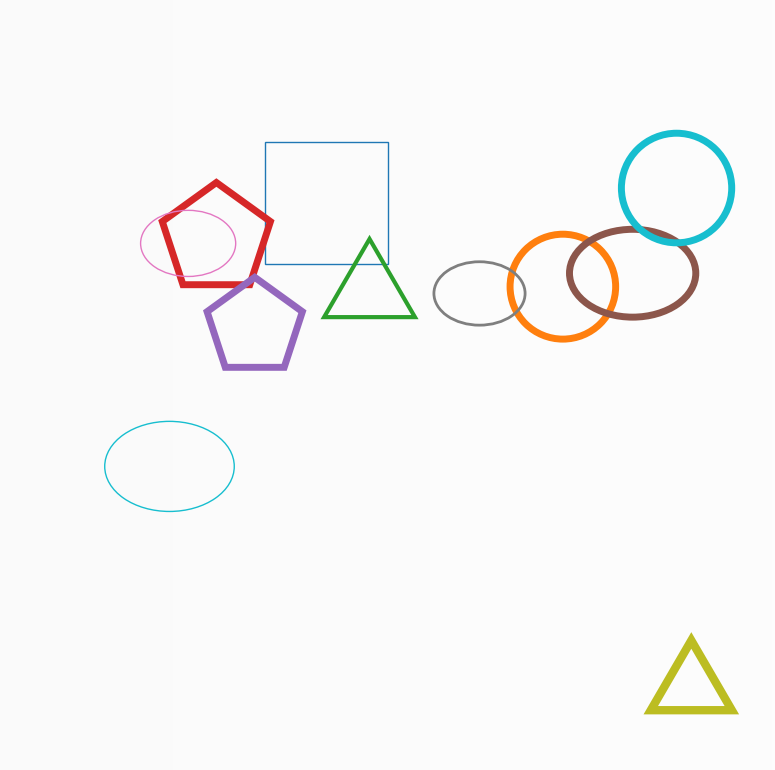[{"shape": "square", "thickness": 0.5, "radius": 0.4, "center": [0.421, 0.736]}, {"shape": "circle", "thickness": 2.5, "radius": 0.34, "center": [0.726, 0.628]}, {"shape": "triangle", "thickness": 1.5, "radius": 0.34, "center": [0.477, 0.622]}, {"shape": "pentagon", "thickness": 2.5, "radius": 0.37, "center": [0.279, 0.69]}, {"shape": "pentagon", "thickness": 2.5, "radius": 0.32, "center": [0.329, 0.575]}, {"shape": "oval", "thickness": 2.5, "radius": 0.41, "center": [0.816, 0.645]}, {"shape": "oval", "thickness": 0.5, "radius": 0.31, "center": [0.243, 0.684]}, {"shape": "oval", "thickness": 1, "radius": 0.29, "center": [0.619, 0.619]}, {"shape": "triangle", "thickness": 3, "radius": 0.3, "center": [0.892, 0.108]}, {"shape": "oval", "thickness": 0.5, "radius": 0.42, "center": [0.219, 0.394]}, {"shape": "circle", "thickness": 2.5, "radius": 0.36, "center": [0.873, 0.756]}]